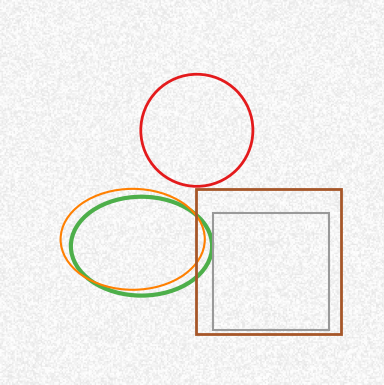[{"shape": "circle", "thickness": 2, "radius": 0.73, "center": [0.511, 0.662]}, {"shape": "oval", "thickness": 3, "radius": 0.92, "center": [0.368, 0.361]}, {"shape": "oval", "thickness": 1.5, "radius": 0.94, "center": [0.345, 0.378]}, {"shape": "square", "thickness": 2, "radius": 0.94, "center": [0.697, 0.321]}, {"shape": "square", "thickness": 1.5, "radius": 0.76, "center": [0.703, 0.295]}]